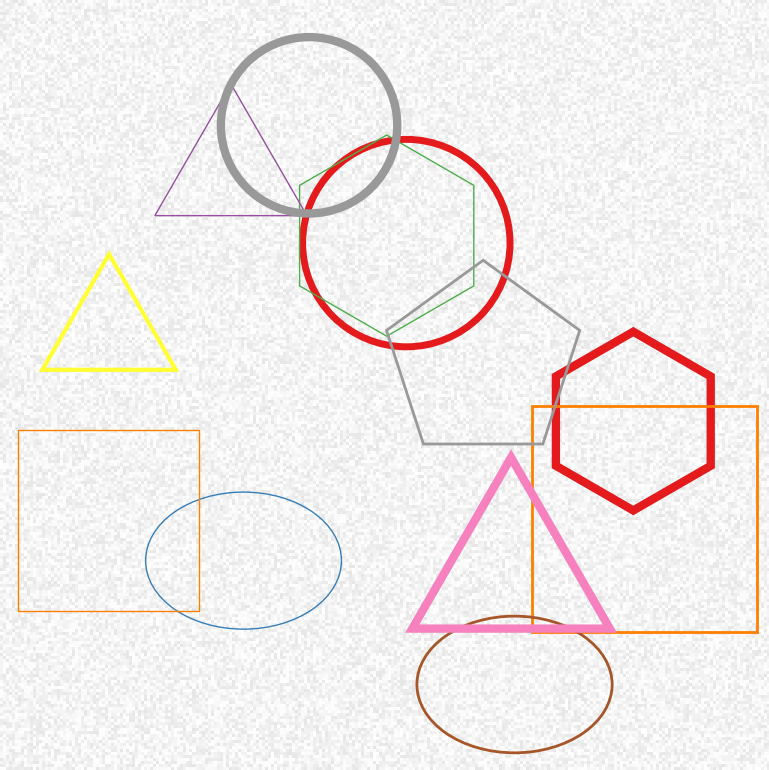[{"shape": "circle", "thickness": 2.5, "radius": 0.67, "center": [0.528, 0.684]}, {"shape": "hexagon", "thickness": 3, "radius": 0.58, "center": [0.822, 0.453]}, {"shape": "oval", "thickness": 0.5, "radius": 0.64, "center": [0.316, 0.272]}, {"shape": "hexagon", "thickness": 0.5, "radius": 0.65, "center": [0.502, 0.694]}, {"shape": "triangle", "thickness": 0.5, "radius": 0.57, "center": [0.3, 0.777]}, {"shape": "square", "thickness": 1, "radius": 0.73, "center": [0.837, 0.326]}, {"shape": "square", "thickness": 0.5, "radius": 0.59, "center": [0.141, 0.324]}, {"shape": "triangle", "thickness": 1.5, "radius": 0.5, "center": [0.142, 0.57]}, {"shape": "oval", "thickness": 1, "radius": 0.63, "center": [0.668, 0.111]}, {"shape": "triangle", "thickness": 3, "radius": 0.74, "center": [0.664, 0.258]}, {"shape": "circle", "thickness": 3, "radius": 0.57, "center": [0.401, 0.837]}, {"shape": "pentagon", "thickness": 1, "radius": 0.66, "center": [0.627, 0.53]}]